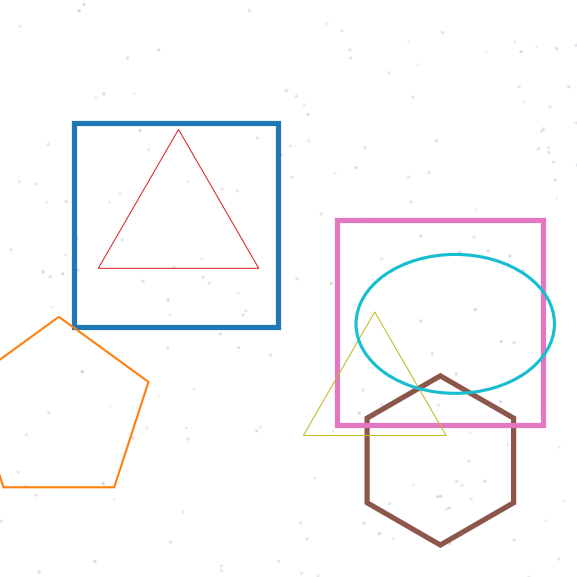[{"shape": "square", "thickness": 2.5, "radius": 0.88, "center": [0.305, 0.609]}, {"shape": "pentagon", "thickness": 1, "radius": 0.82, "center": [0.102, 0.287]}, {"shape": "triangle", "thickness": 0.5, "radius": 0.8, "center": [0.309, 0.615]}, {"shape": "hexagon", "thickness": 2.5, "radius": 0.73, "center": [0.762, 0.202]}, {"shape": "square", "thickness": 2.5, "radius": 0.89, "center": [0.762, 0.441]}, {"shape": "triangle", "thickness": 0.5, "radius": 0.71, "center": [0.649, 0.316]}, {"shape": "oval", "thickness": 1.5, "radius": 0.86, "center": [0.788, 0.438]}]